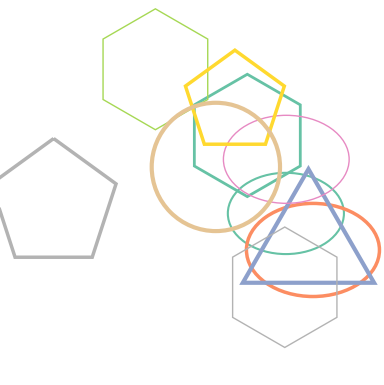[{"shape": "oval", "thickness": 1.5, "radius": 0.75, "center": [0.743, 0.446]}, {"shape": "hexagon", "thickness": 2, "radius": 0.79, "center": [0.642, 0.648]}, {"shape": "oval", "thickness": 2.5, "radius": 0.86, "center": [0.813, 0.351]}, {"shape": "triangle", "thickness": 3, "radius": 0.98, "center": [0.801, 0.364]}, {"shape": "oval", "thickness": 1, "radius": 0.82, "center": [0.744, 0.586]}, {"shape": "hexagon", "thickness": 1, "radius": 0.78, "center": [0.404, 0.82]}, {"shape": "pentagon", "thickness": 2.5, "radius": 0.68, "center": [0.61, 0.735]}, {"shape": "circle", "thickness": 3, "radius": 0.83, "center": [0.561, 0.566]}, {"shape": "hexagon", "thickness": 1, "radius": 0.78, "center": [0.74, 0.254]}, {"shape": "pentagon", "thickness": 2.5, "radius": 0.85, "center": [0.139, 0.47]}]